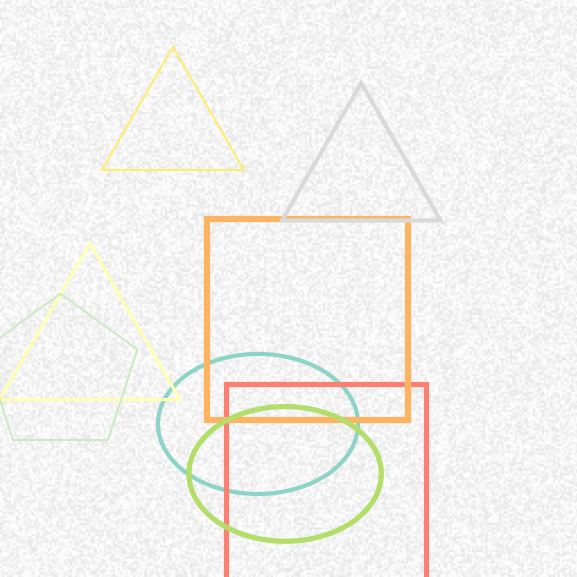[{"shape": "oval", "thickness": 2, "radius": 0.87, "center": [0.447, 0.265]}, {"shape": "triangle", "thickness": 1.5, "radius": 0.9, "center": [0.156, 0.397]}, {"shape": "square", "thickness": 2.5, "radius": 0.87, "center": [0.565, 0.16]}, {"shape": "square", "thickness": 3, "radius": 0.87, "center": [0.533, 0.446]}, {"shape": "oval", "thickness": 2.5, "radius": 0.83, "center": [0.494, 0.179]}, {"shape": "triangle", "thickness": 2, "radius": 0.79, "center": [0.626, 0.697]}, {"shape": "pentagon", "thickness": 1, "radius": 0.7, "center": [0.105, 0.351]}, {"shape": "triangle", "thickness": 1, "radius": 0.71, "center": [0.299, 0.776]}]